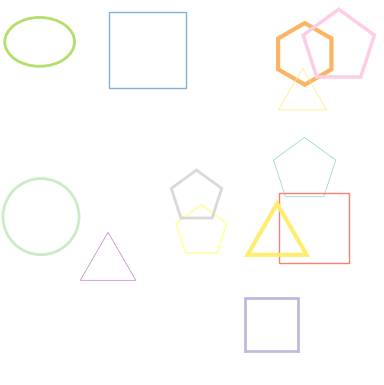[{"shape": "pentagon", "thickness": 0.5, "radius": 0.42, "center": [0.791, 0.558]}, {"shape": "pentagon", "thickness": 1.5, "radius": 0.35, "center": [0.523, 0.399]}, {"shape": "square", "thickness": 2, "radius": 0.34, "center": [0.704, 0.156]}, {"shape": "square", "thickness": 1, "radius": 0.45, "center": [0.816, 0.407]}, {"shape": "square", "thickness": 1, "radius": 0.5, "center": [0.383, 0.869]}, {"shape": "hexagon", "thickness": 3, "radius": 0.4, "center": [0.792, 0.86]}, {"shape": "oval", "thickness": 2, "radius": 0.45, "center": [0.103, 0.891]}, {"shape": "pentagon", "thickness": 2.5, "radius": 0.49, "center": [0.88, 0.879]}, {"shape": "pentagon", "thickness": 2, "radius": 0.34, "center": [0.51, 0.489]}, {"shape": "triangle", "thickness": 0.5, "radius": 0.42, "center": [0.281, 0.314]}, {"shape": "circle", "thickness": 2, "radius": 0.49, "center": [0.107, 0.437]}, {"shape": "triangle", "thickness": 0.5, "radius": 0.36, "center": [0.786, 0.751]}, {"shape": "triangle", "thickness": 3, "radius": 0.44, "center": [0.72, 0.382]}]